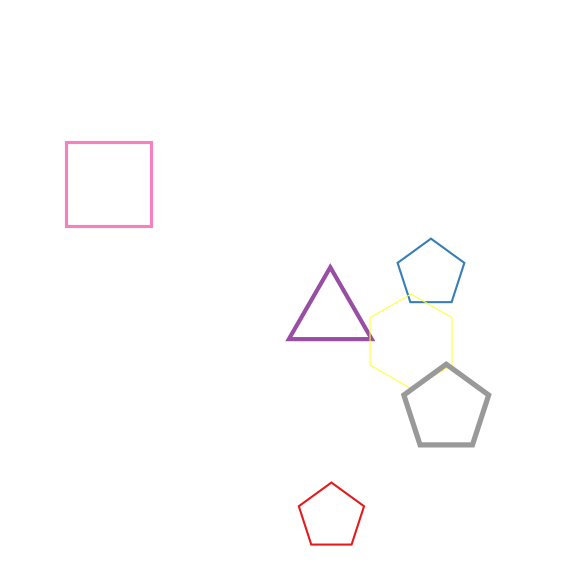[{"shape": "pentagon", "thickness": 1, "radius": 0.3, "center": [0.574, 0.104]}, {"shape": "pentagon", "thickness": 1, "radius": 0.3, "center": [0.746, 0.525]}, {"shape": "triangle", "thickness": 2, "radius": 0.41, "center": [0.572, 0.453]}, {"shape": "hexagon", "thickness": 0.5, "radius": 0.41, "center": [0.712, 0.408]}, {"shape": "square", "thickness": 1.5, "radius": 0.37, "center": [0.188, 0.681]}, {"shape": "pentagon", "thickness": 2.5, "radius": 0.39, "center": [0.773, 0.291]}]